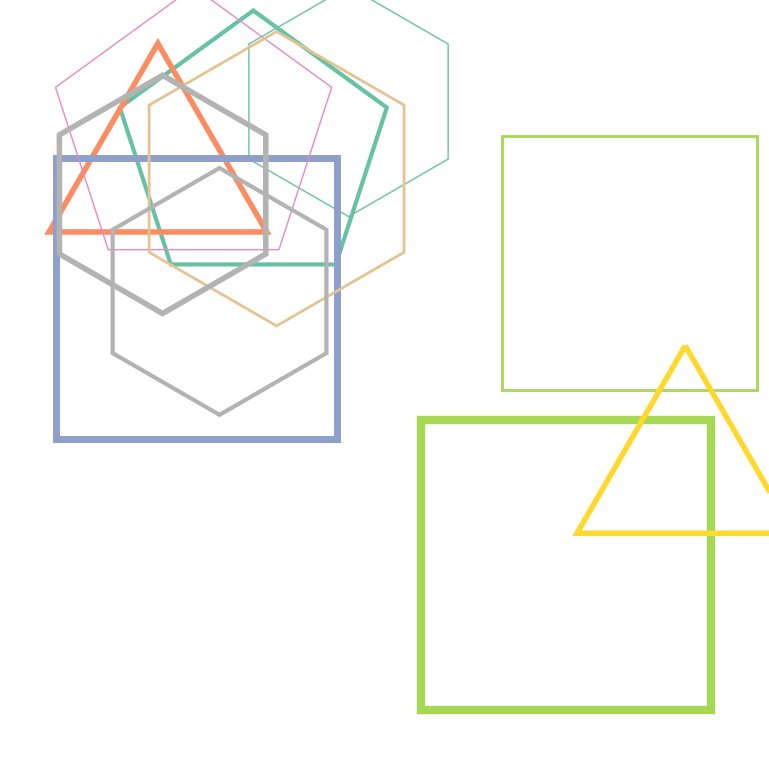[{"shape": "hexagon", "thickness": 0.5, "radius": 0.75, "center": [0.453, 0.868]}, {"shape": "pentagon", "thickness": 1.5, "radius": 0.91, "center": [0.329, 0.804]}, {"shape": "triangle", "thickness": 2, "radius": 0.82, "center": [0.205, 0.78]}, {"shape": "square", "thickness": 2.5, "radius": 0.91, "center": [0.256, 0.613]}, {"shape": "pentagon", "thickness": 0.5, "radius": 0.94, "center": [0.251, 0.828]}, {"shape": "square", "thickness": 3, "radius": 0.94, "center": [0.735, 0.266]}, {"shape": "square", "thickness": 1, "radius": 0.83, "center": [0.818, 0.658]}, {"shape": "triangle", "thickness": 2, "radius": 0.81, "center": [0.89, 0.389]}, {"shape": "hexagon", "thickness": 1, "radius": 0.96, "center": [0.359, 0.768]}, {"shape": "hexagon", "thickness": 2, "radius": 0.77, "center": [0.211, 0.748]}, {"shape": "hexagon", "thickness": 1.5, "radius": 0.8, "center": [0.285, 0.622]}]